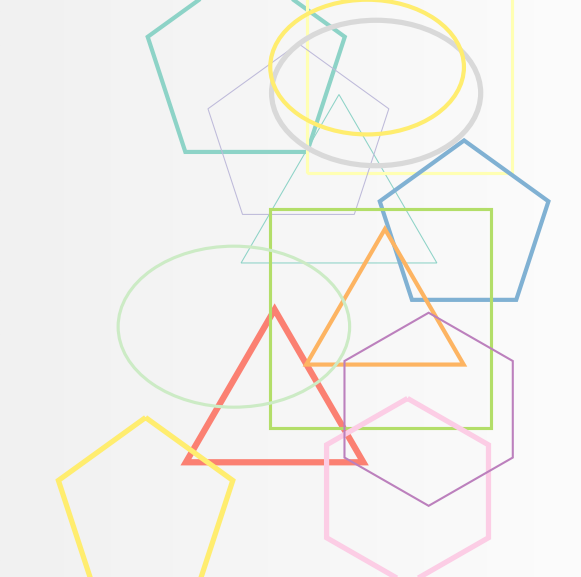[{"shape": "triangle", "thickness": 0.5, "radius": 0.97, "center": [0.583, 0.641]}, {"shape": "pentagon", "thickness": 2, "radius": 0.89, "center": [0.424, 0.88]}, {"shape": "square", "thickness": 1.5, "radius": 0.88, "center": [0.704, 0.877]}, {"shape": "pentagon", "thickness": 0.5, "radius": 0.82, "center": [0.513, 0.76]}, {"shape": "triangle", "thickness": 3, "radius": 0.88, "center": [0.472, 0.287]}, {"shape": "pentagon", "thickness": 2, "radius": 0.76, "center": [0.798, 0.603]}, {"shape": "triangle", "thickness": 2, "radius": 0.78, "center": [0.662, 0.446]}, {"shape": "square", "thickness": 1.5, "radius": 0.95, "center": [0.654, 0.448]}, {"shape": "hexagon", "thickness": 2.5, "radius": 0.8, "center": [0.701, 0.148]}, {"shape": "oval", "thickness": 2.5, "radius": 0.9, "center": [0.647, 0.838]}, {"shape": "hexagon", "thickness": 1, "radius": 0.84, "center": [0.737, 0.29]}, {"shape": "oval", "thickness": 1.5, "radius": 1.0, "center": [0.402, 0.433]}, {"shape": "oval", "thickness": 2, "radius": 0.83, "center": [0.632, 0.883]}, {"shape": "pentagon", "thickness": 2.5, "radius": 0.79, "center": [0.25, 0.118]}]